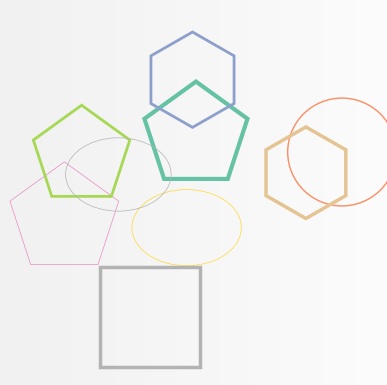[{"shape": "pentagon", "thickness": 3, "radius": 0.7, "center": [0.506, 0.648]}, {"shape": "circle", "thickness": 1, "radius": 0.7, "center": [0.882, 0.605]}, {"shape": "hexagon", "thickness": 2, "radius": 0.62, "center": [0.497, 0.793]}, {"shape": "pentagon", "thickness": 0.5, "radius": 0.74, "center": [0.166, 0.432]}, {"shape": "pentagon", "thickness": 2, "radius": 0.65, "center": [0.211, 0.596]}, {"shape": "oval", "thickness": 0.5, "radius": 0.71, "center": [0.482, 0.409]}, {"shape": "hexagon", "thickness": 2.5, "radius": 0.59, "center": [0.789, 0.551]}, {"shape": "oval", "thickness": 0.5, "radius": 0.68, "center": [0.306, 0.547]}, {"shape": "square", "thickness": 2.5, "radius": 0.65, "center": [0.388, 0.177]}]